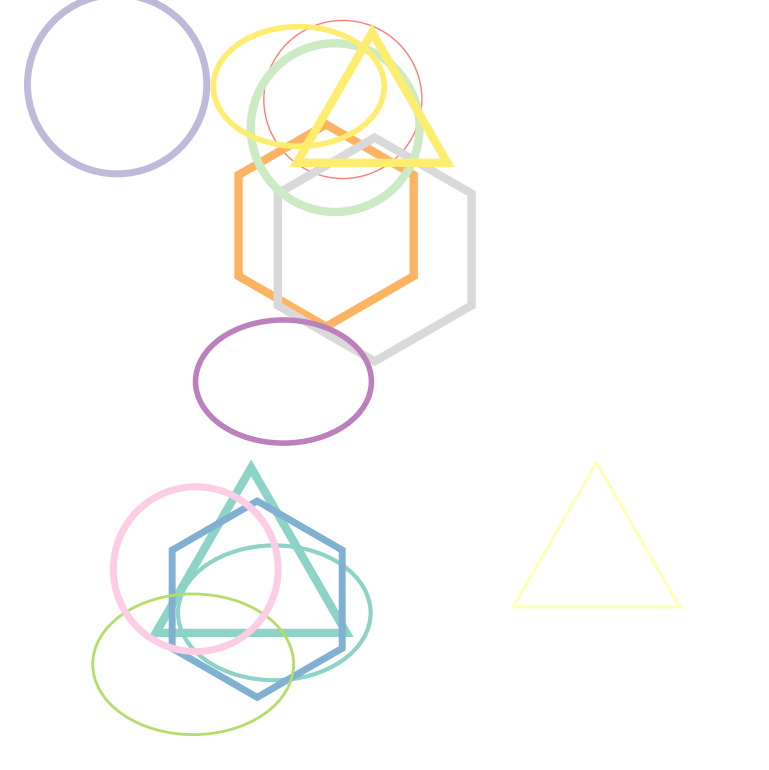[{"shape": "triangle", "thickness": 3, "radius": 0.71, "center": [0.326, 0.249]}, {"shape": "oval", "thickness": 1.5, "radius": 0.63, "center": [0.356, 0.204]}, {"shape": "triangle", "thickness": 1, "radius": 0.62, "center": [0.775, 0.274]}, {"shape": "circle", "thickness": 2.5, "radius": 0.58, "center": [0.152, 0.891]}, {"shape": "circle", "thickness": 0.5, "radius": 0.51, "center": [0.445, 0.871]}, {"shape": "hexagon", "thickness": 2.5, "radius": 0.64, "center": [0.334, 0.222]}, {"shape": "hexagon", "thickness": 3, "radius": 0.66, "center": [0.424, 0.707]}, {"shape": "oval", "thickness": 1, "radius": 0.65, "center": [0.251, 0.137]}, {"shape": "circle", "thickness": 2.5, "radius": 0.54, "center": [0.254, 0.261]}, {"shape": "hexagon", "thickness": 3, "radius": 0.73, "center": [0.487, 0.676]}, {"shape": "oval", "thickness": 2, "radius": 0.57, "center": [0.368, 0.504]}, {"shape": "circle", "thickness": 3, "radius": 0.55, "center": [0.435, 0.834]}, {"shape": "triangle", "thickness": 3, "radius": 0.56, "center": [0.483, 0.845]}, {"shape": "oval", "thickness": 2, "radius": 0.55, "center": [0.388, 0.888]}]